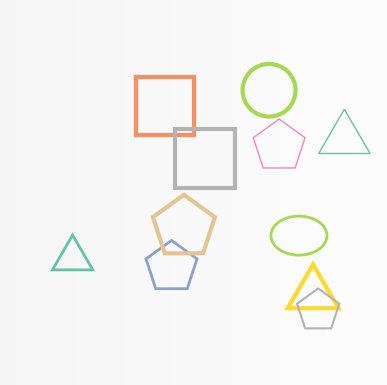[{"shape": "triangle", "thickness": 2, "radius": 0.3, "center": [0.187, 0.329]}, {"shape": "triangle", "thickness": 1, "radius": 0.38, "center": [0.889, 0.64]}, {"shape": "square", "thickness": 3, "radius": 0.37, "center": [0.425, 0.725]}, {"shape": "pentagon", "thickness": 2, "radius": 0.35, "center": [0.443, 0.306]}, {"shape": "pentagon", "thickness": 1, "radius": 0.35, "center": [0.72, 0.621]}, {"shape": "oval", "thickness": 2, "radius": 0.36, "center": [0.771, 0.388]}, {"shape": "circle", "thickness": 3, "radius": 0.34, "center": [0.694, 0.766]}, {"shape": "triangle", "thickness": 3, "radius": 0.38, "center": [0.808, 0.237]}, {"shape": "pentagon", "thickness": 3, "radius": 0.42, "center": [0.475, 0.41]}, {"shape": "square", "thickness": 3, "radius": 0.39, "center": [0.529, 0.588]}, {"shape": "pentagon", "thickness": 1.5, "radius": 0.29, "center": [0.821, 0.194]}]